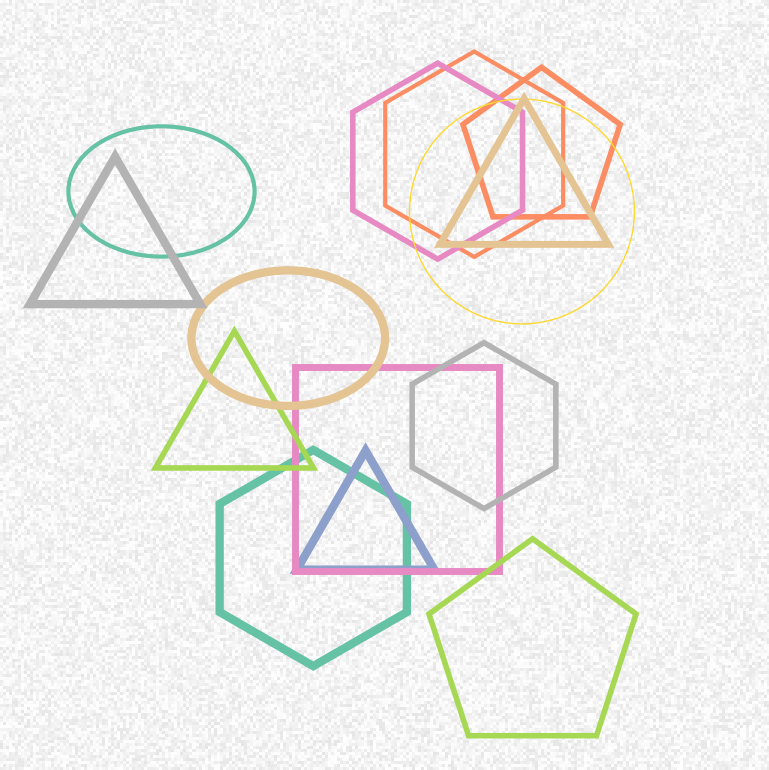[{"shape": "hexagon", "thickness": 3, "radius": 0.7, "center": [0.407, 0.275]}, {"shape": "oval", "thickness": 1.5, "radius": 0.6, "center": [0.21, 0.751]}, {"shape": "pentagon", "thickness": 2, "radius": 0.54, "center": [0.703, 0.805]}, {"shape": "hexagon", "thickness": 1.5, "radius": 0.67, "center": [0.616, 0.8]}, {"shape": "triangle", "thickness": 3, "radius": 0.52, "center": [0.475, 0.312]}, {"shape": "square", "thickness": 2.5, "radius": 0.66, "center": [0.516, 0.391]}, {"shape": "hexagon", "thickness": 2, "radius": 0.64, "center": [0.568, 0.791]}, {"shape": "triangle", "thickness": 2, "radius": 0.59, "center": [0.304, 0.452]}, {"shape": "pentagon", "thickness": 2, "radius": 0.71, "center": [0.692, 0.159]}, {"shape": "circle", "thickness": 0.5, "radius": 0.73, "center": [0.678, 0.725]}, {"shape": "oval", "thickness": 3, "radius": 0.63, "center": [0.374, 0.561]}, {"shape": "triangle", "thickness": 2.5, "radius": 0.63, "center": [0.681, 0.746]}, {"shape": "triangle", "thickness": 3, "radius": 0.64, "center": [0.149, 0.669]}, {"shape": "hexagon", "thickness": 2, "radius": 0.54, "center": [0.629, 0.447]}]